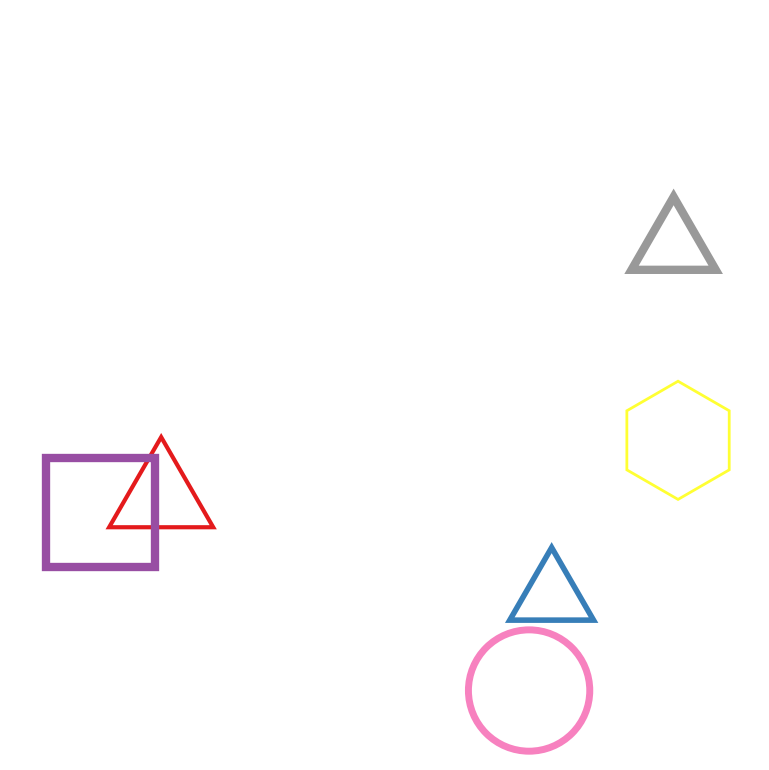[{"shape": "triangle", "thickness": 1.5, "radius": 0.39, "center": [0.209, 0.354]}, {"shape": "triangle", "thickness": 2, "radius": 0.31, "center": [0.716, 0.226]}, {"shape": "square", "thickness": 3, "radius": 0.35, "center": [0.131, 0.334]}, {"shape": "hexagon", "thickness": 1, "radius": 0.38, "center": [0.881, 0.428]}, {"shape": "circle", "thickness": 2.5, "radius": 0.39, "center": [0.687, 0.103]}, {"shape": "triangle", "thickness": 3, "radius": 0.32, "center": [0.875, 0.681]}]